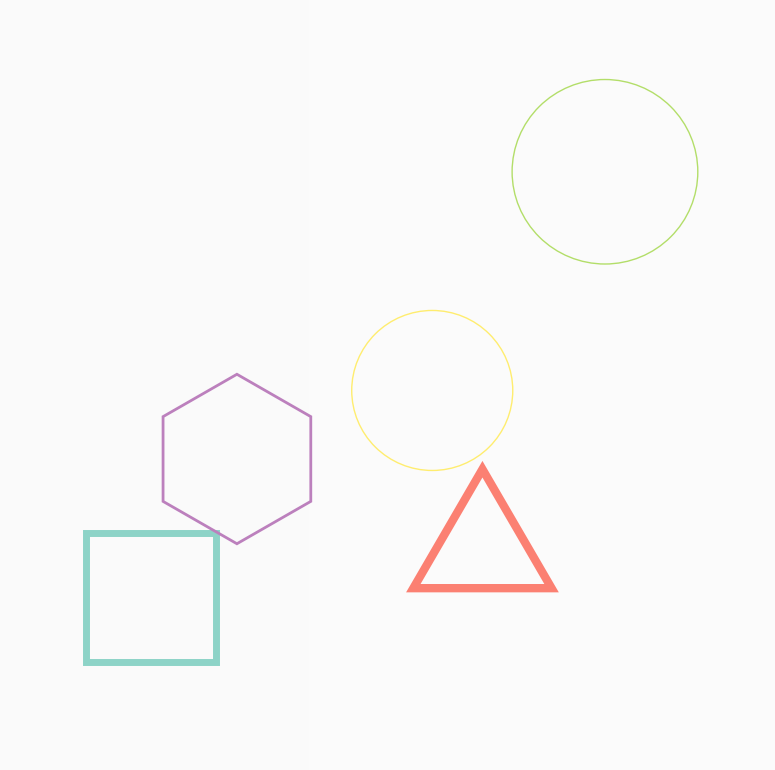[{"shape": "square", "thickness": 2.5, "radius": 0.42, "center": [0.195, 0.224]}, {"shape": "triangle", "thickness": 3, "radius": 0.52, "center": [0.623, 0.288]}, {"shape": "circle", "thickness": 0.5, "radius": 0.6, "center": [0.781, 0.777]}, {"shape": "hexagon", "thickness": 1, "radius": 0.55, "center": [0.306, 0.404]}, {"shape": "circle", "thickness": 0.5, "radius": 0.52, "center": [0.558, 0.493]}]